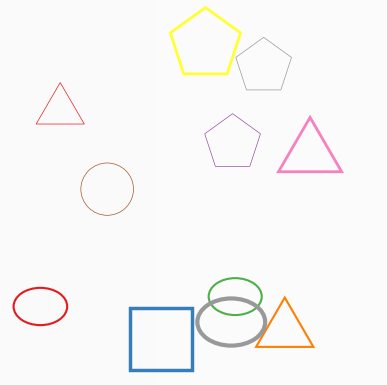[{"shape": "triangle", "thickness": 0.5, "radius": 0.36, "center": [0.155, 0.714]}, {"shape": "oval", "thickness": 1.5, "radius": 0.35, "center": [0.104, 0.204]}, {"shape": "square", "thickness": 2.5, "radius": 0.4, "center": [0.415, 0.119]}, {"shape": "oval", "thickness": 1.5, "radius": 0.34, "center": [0.607, 0.23]}, {"shape": "pentagon", "thickness": 0.5, "radius": 0.38, "center": [0.6, 0.629]}, {"shape": "triangle", "thickness": 1.5, "radius": 0.43, "center": [0.735, 0.142]}, {"shape": "pentagon", "thickness": 2, "radius": 0.48, "center": [0.53, 0.885]}, {"shape": "circle", "thickness": 0.5, "radius": 0.34, "center": [0.277, 0.509]}, {"shape": "triangle", "thickness": 2, "radius": 0.47, "center": [0.8, 0.601]}, {"shape": "oval", "thickness": 3, "radius": 0.44, "center": [0.597, 0.164]}, {"shape": "pentagon", "thickness": 0.5, "radius": 0.38, "center": [0.68, 0.828]}]